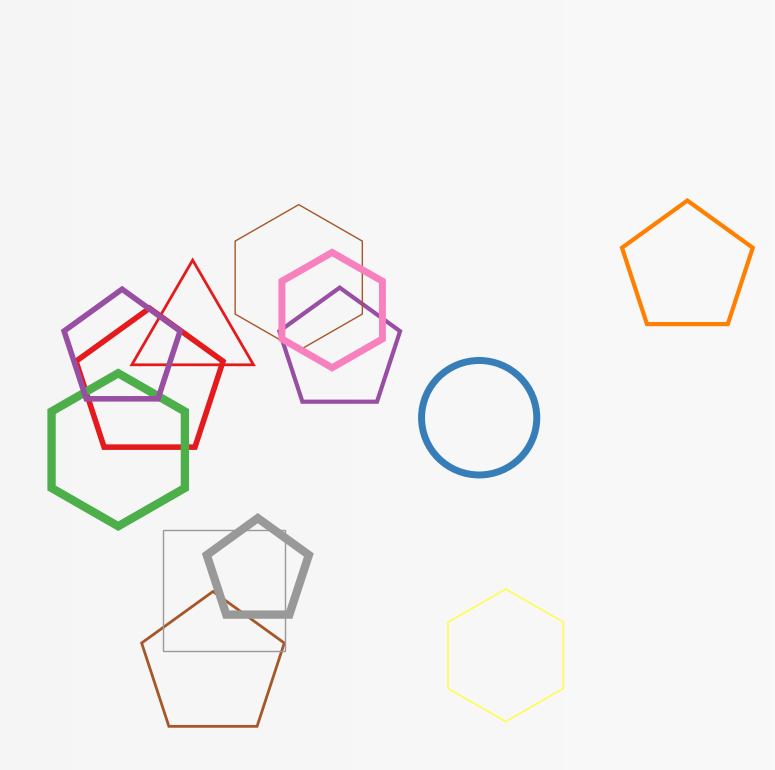[{"shape": "triangle", "thickness": 1, "radius": 0.45, "center": [0.249, 0.572]}, {"shape": "pentagon", "thickness": 2, "radius": 0.5, "center": [0.193, 0.5]}, {"shape": "circle", "thickness": 2.5, "radius": 0.37, "center": [0.618, 0.458]}, {"shape": "hexagon", "thickness": 3, "radius": 0.5, "center": [0.153, 0.416]}, {"shape": "pentagon", "thickness": 1.5, "radius": 0.41, "center": [0.438, 0.545]}, {"shape": "pentagon", "thickness": 2, "radius": 0.39, "center": [0.158, 0.546]}, {"shape": "pentagon", "thickness": 1.5, "radius": 0.44, "center": [0.887, 0.651]}, {"shape": "hexagon", "thickness": 0.5, "radius": 0.43, "center": [0.653, 0.149]}, {"shape": "hexagon", "thickness": 0.5, "radius": 0.47, "center": [0.385, 0.639]}, {"shape": "pentagon", "thickness": 1, "radius": 0.48, "center": [0.275, 0.135]}, {"shape": "hexagon", "thickness": 2.5, "radius": 0.37, "center": [0.429, 0.597]}, {"shape": "square", "thickness": 0.5, "radius": 0.39, "center": [0.289, 0.234]}, {"shape": "pentagon", "thickness": 3, "radius": 0.35, "center": [0.333, 0.258]}]